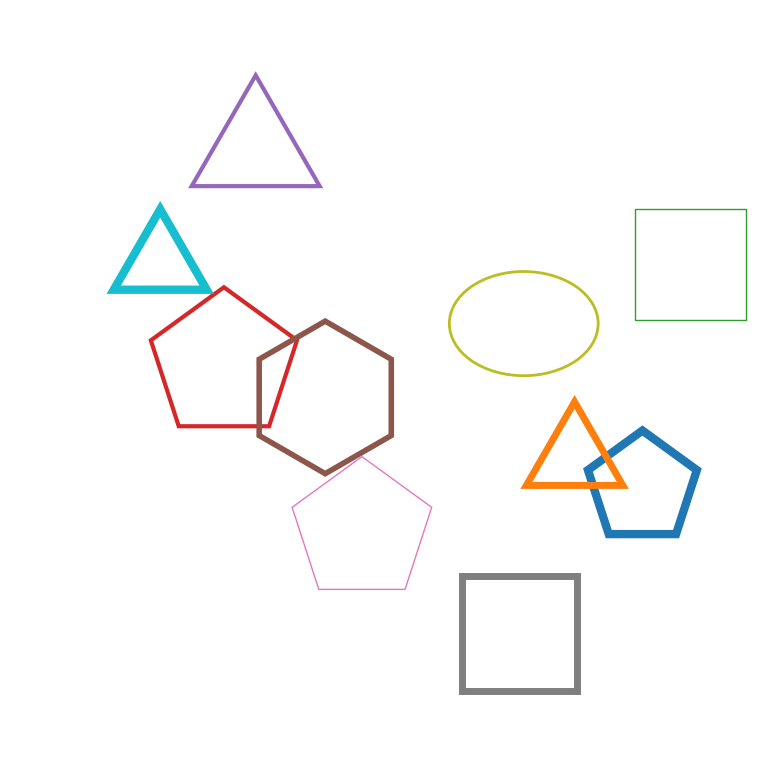[{"shape": "pentagon", "thickness": 3, "radius": 0.37, "center": [0.834, 0.367]}, {"shape": "triangle", "thickness": 2.5, "radius": 0.36, "center": [0.746, 0.406]}, {"shape": "square", "thickness": 0.5, "radius": 0.36, "center": [0.897, 0.657]}, {"shape": "pentagon", "thickness": 1.5, "radius": 0.5, "center": [0.291, 0.527]}, {"shape": "triangle", "thickness": 1.5, "radius": 0.48, "center": [0.332, 0.806]}, {"shape": "hexagon", "thickness": 2, "radius": 0.5, "center": [0.422, 0.484]}, {"shape": "pentagon", "thickness": 0.5, "radius": 0.48, "center": [0.47, 0.312]}, {"shape": "square", "thickness": 2.5, "radius": 0.37, "center": [0.674, 0.178]}, {"shape": "oval", "thickness": 1, "radius": 0.48, "center": [0.68, 0.58]}, {"shape": "triangle", "thickness": 3, "radius": 0.35, "center": [0.208, 0.659]}]